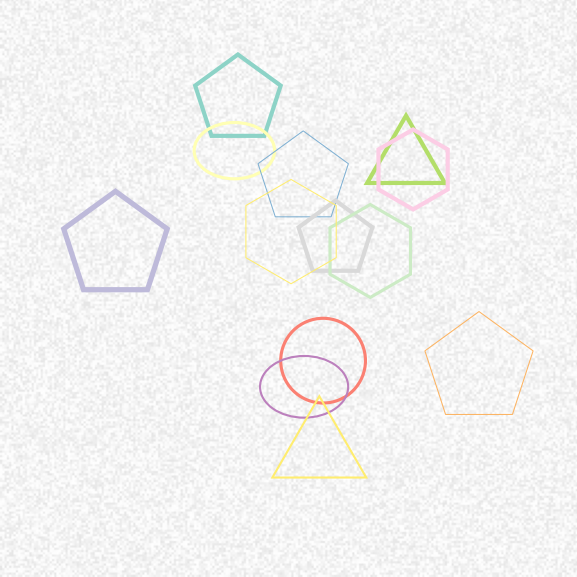[{"shape": "pentagon", "thickness": 2, "radius": 0.39, "center": [0.412, 0.827]}, {"shape": "oval", "thickness": 1.5, "radius": 0.35, "center": [0.406, 0.738]}, {"shape": "pentagon", "thickness": 2.5, "radius": 0.47, "center": [0.2, 0.574]}, {"shape": "circle", "thickness": 1.5, "radius": 0.37, "center": [0.559, 0.375]}, {"shape": "pentagon", "thickness": 0.5, "radius": 0.41, "center": [0.525, 0.69]}, {"shape": "pentagon", "thickness": 0.5, "radius": 0.49, "center": [0.829, 0.361]}, {"shape": "triangle", "thickness": 2, "radius": 0.39, "center": [0.703, 0.721]}, {"shape": "hexagon", "thickness": 2, "radius": 0.35, "center": [0.715, 0.706]}, {"shape": "pentagon", "thickness": 2, "radius": 0.34, "center": [0.581, 0.585]}, {"shape": "oval", "thickness": 1, "radius": 0.38, "center": [0.527, 0.329]}, {"shape": "hexagon", "thickness": 1.5, "radius": 0.4, "center": [0.641, 0.565]}, {"shape": "triangle", "thickness": 1, "radius": 0.47, "center": [0.553, 0.219]}, {"shape": "hexagon", "thickness": 0.5, "radius": 0.45, "center": [0.504, 0.598]}]